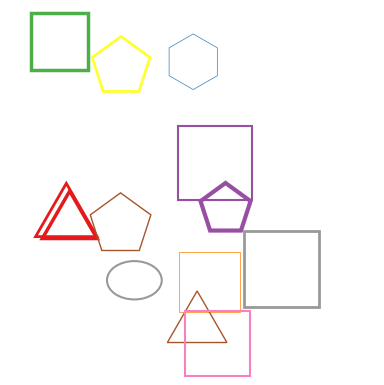[{"shape": "triangle", "thickness": 2.5, "radius": 0.41, "center": [0.181, 0.422]}, {"shape": "triangle", "thickness": 2, "radius": 0.46, "center": [0.172, 0.432]}, {"shape": "hexagon", "thickness": 0.5, "radius": 0.36, "center": [0.502, 0.84]}, {"shape": "square", "thickness": 2.5, "radius": 0.37, "center": [0.154, 0.893]}, {"shape": "pentagon", "thickness": 3, "radius": 0.34, "center": [0.586, 0.456]}, {"shape": "square", "thickness": 1.5, "radius": 0.48, "center": [0.558, 0.576]}, {"shape": "square", "thickness": 0.5, "radius": 0.4, "center": [0.544, 0.268]}, {"shape": "pentagon", "thickness": 2, "radius": 0.39, "center": [0.314, 0.826]}, {"shape": "pentagon", "thickness": 1, "radius": 0.41, "center": [0.313, 0.416]}, {"shape": "triangle", "thickness": 1, "radius": 0.45, "center": [0.512, 0.155]}, {"shape": "square", "thickness": 1.5, "radius": 0.42, "center": [0.566, 0.108]}, {"shape": "square", "thickness": 2, "radius": 0.49, "center": [0.731, 0.302]}, {"shape": "oval", "thickness": 1.5, "radius": 0.36, "center": [0.349, 0.272]}]